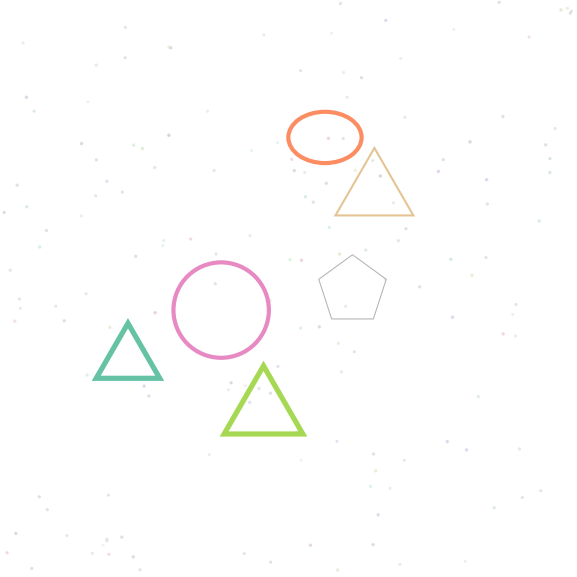[{"shape": "triangle", "thickness": 2.5, "radius": 0.32, "center": [0.222, 0.376]}, {"shape": "oval", "thickness": 2, "radius": 0.32, "center": [0.563, 0.761]}, {"shape": "circle", "thickness": 2, "radius": 0.41, "center": [0.383, 0.462]}, {"shape": "triangle", "thickness": 2.5, "radius": 0.39, "center": [0.456, 0.287]}, {"shape": "triangle", "thickness": 1, "radius": 0.39, "center": [0.648, 0.665]}, {"shape": "pentagon", "thickness": 0.5, "radius": 0.31, "center": [0.61, 0.497]}]